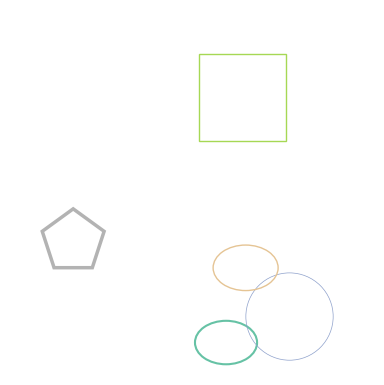[{"shape": "oval", "thickness": 1.5, "radius": 0.4, "center": [0.587, 0.11]}, {"shape": "circle", "thickness": 0.5, "radius": 0.57, "center": [0.752, 0.178]}, {"shape": "square", "thickness": 1, "radius": 0.57, "center": [0.63, 0.748]}, {"shape": "oval", "thickness": 1, "radius": 0.42, "center": [0.638, 0.304]}, {"shape": "pentagon", "thickness": 2.5, "radius": 0.42, "center": [0.19, 0.373]}]